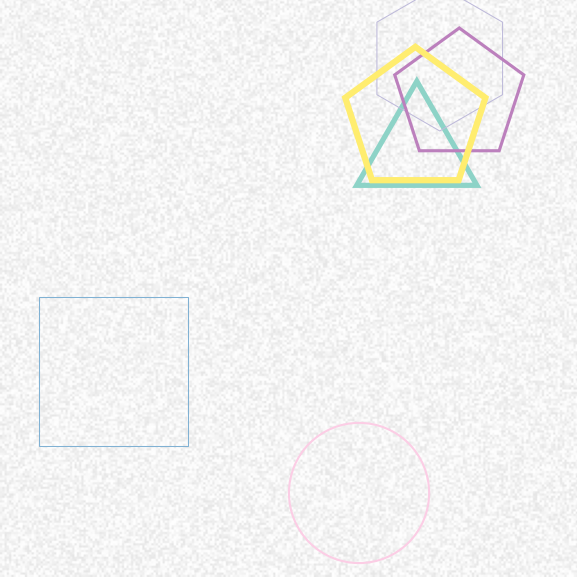[{"shape": "triangle", "thickness": 2.5, "radius": 0.6, "center": [0.722, 0.738]}, {"shape": "hexagon", "thickness": 0.5, "radius": 0.63, "center": [0.761, 0.898]}, {"shape": "square", "thickness": 0.5, "radius": 0.64, "center": [0.197, 0.356]}, {"shape": "circle", "thickness": 1, "radius": 0.61, "center": [0.622, 0.146]}, {"shape": "pentagon", "thickness": 1.5, "radius": 0.59, "center": [0.795, 0.833]}, {"shape": "pentagon", "thickness": 3, "radius": 0.64, "center": [0.719, 0.79]}]